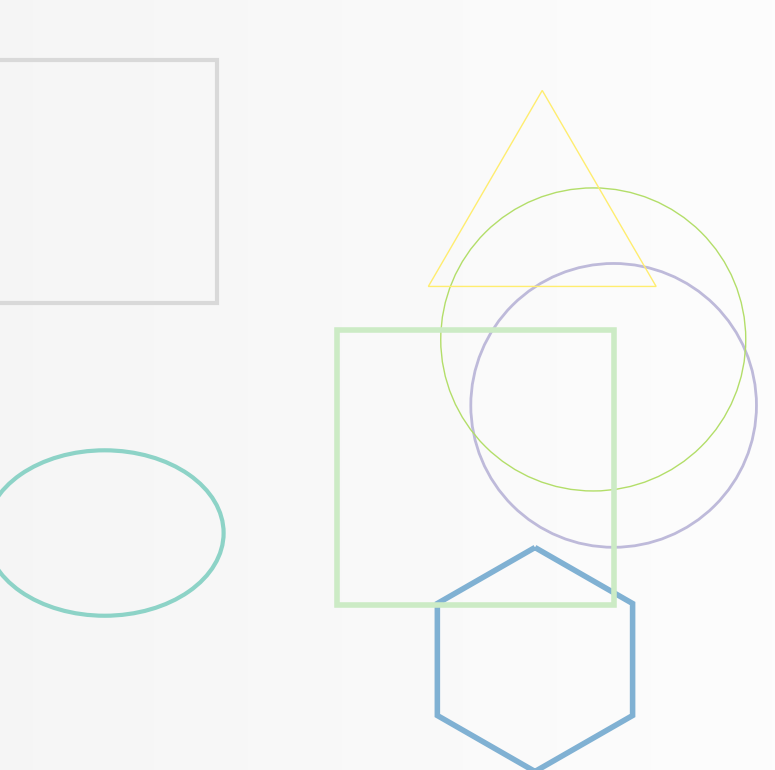[{"shape": "oval", "thickness": 1.5, "radius": 0.77, "center": [0.135, 0.308]}, {"shape": "circle", "thickness": 1, "radius": 0.92, "center": [0.792, 0.474]}, {"shape": "hexagon", "thickness": 2, "radius": 0.73, "center": [0.69, 0.143]}, {"shape": "circle", "thickness": 0.5, "radius": 0.98, "center": [0.765, 0.559]}, {"shape": "square", "thickness": 1.5, "radius": 0.79, "center": [0.122, 0.765]}, {"shape": "square", "thickness": 2, "radius": 0.89, "center": [0.614, 0.393]}, {"shape": "triangle", "thickness": 0.5, "radius": 0.85, "center": [0.7, 0.713]}]